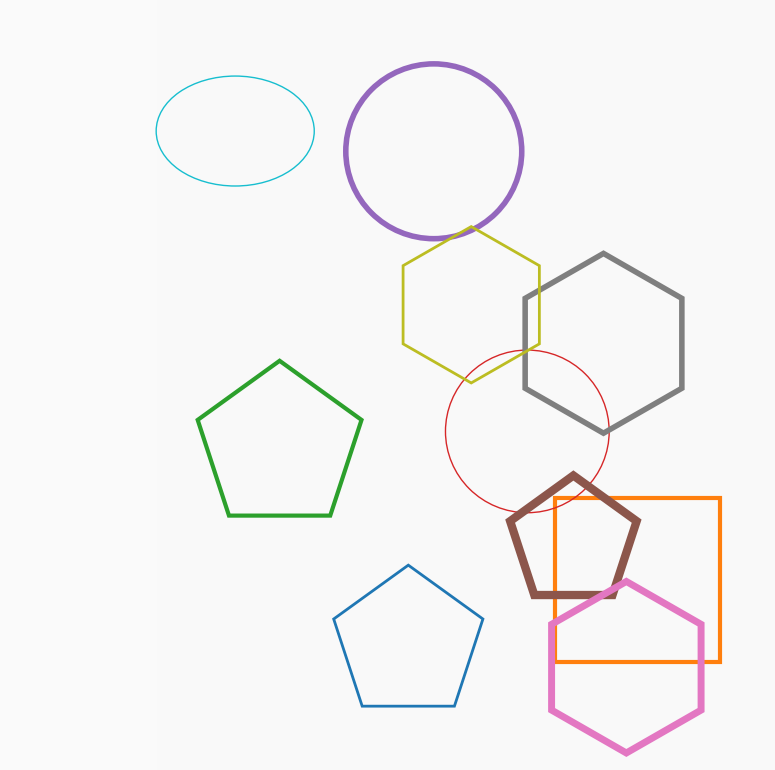[{"shape": "pentagon", "thickness": 1, "radius": 0.51, "center": [0.527, 0.165]}, {"shape": "square", "thickness": 1.5, "radius": 0.53, "center": [0.823, 0.247]}, {"shape": "pentagon", "thickness": 1.5, "radius": 0.56, "center": [0.361, 0.42]}, {"shape": "circle", "thickness": 0.5, "radius": 0.53, "center": [0.68, 0.44]}, {"shape": "circle", "thickness": 2, "radius": 0.57, "center": [0.56, 0.804]}, {"shape": "pentagon", "thickness": 3, "radius": 0.43, "center": [0.74, 0.297]}, {"shape": "hexagon", "thickness": 2.5, "radius": 0.56, "center": [0.808, 0.133]}, {"shape": "hexagon", "thickness": 2, "radius": 0.58, "center": [0.779, 0.554]}, {"shape": "hexagon", "thickness": 1, "radius": 0.51, "center": [0.608, 0.604]}, {"shape": "oval", "thickness": 0.5, "radius": 0.51, "center": [0.303, 0.83]}]